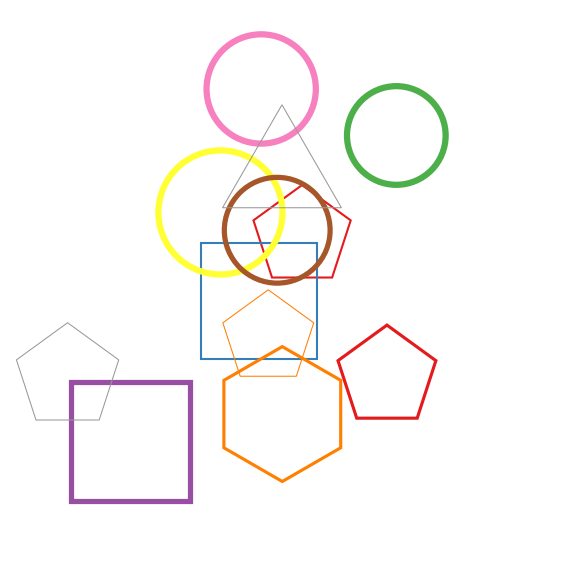[{"shape": "pentagon", "thickness": 1, "radius": 0.44, "center": [0.523, 0.59]}, {"shape": "pentagon", "thickness": 1.5, "radius": 0.45, "center": [0.67, 0.347]}, {"shape": "square", "thickness": 1, "radius": 0.5, "center": [0.449, 0.477]}, {"shape": "circle", "thickness": 3, "radius": 0.43, "center": [0.686, 0.765]}, {"shape": "square", "thickness": 2.5, "radius": 0.51, "center": [0.226, 0.235]}, {"shape": "pentagon", "thickness": 0.5, "radius": 0.41, "center": [0.465, 0.415]}, {"shape": "hexagon", "thickness": 1.5, "radius": 0.58, "center": [0.489, 0.282]}, {"shape": "circle", "thickness": 3, "radius": 0.54, "center": [0.382, 0.631]}, {"shape": "circle", "thickness": 2.5, "radius": 0.46, "center": [0.48, 0.6]}, {"shape": "circle", "thickness": 3, "radius": 0.47, "center": [0.452, 0.845]}, {"shape": "triangle", "thickness": 0.5, "radius": 0.59, "center": [0.488, 0.699]}, {"shape": "pentagon", "thickness": 0.5, "radius": 0.47, "center": [0.117, 0.347]}]